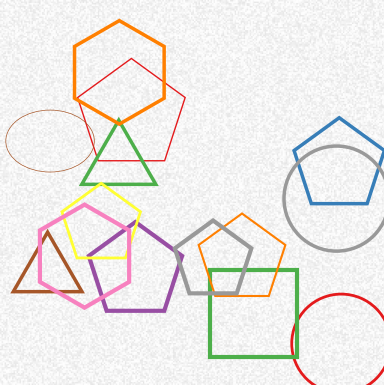[{"shape": "circle", "thickness": 2, "radius": 0.64, "center": [0.886, 0.108]}, {"shape": "pentagon", "thickness": 1, "radius": 0.73, "center": [0.341, 0.701]}, {"shape": "pentagon", "thickness": 2.5, "radius": 0.62, "center": [0.881, 0.571]}, {"shape": "square", "thickness": 3, "radius": 0.57, "center": [0.658, 0.186]}, {"shape": "triangle", "thickness": 2.5, "radius": 0.56, "center": [0.308, 0.577]}, {"shape": "pentagon", "thickness": 3, "radius": 0.64, "center": [0.352, 0.296]}, {"shape": "pentagon", "thickness": 1.5, "radius": 0.59, "center": [0.629, 0.327]}, {"shape": "hexagon", "thickness": 2.5, "radius": 0.67, "center": [0.31, 0.812]}, {"shape": "pentagon", "thickness": 2, "radius": 0.54, "center": [0.263, 0.417]}, {"shape": "triangle", "thickness": 2.5, "radius": 0.51, "center": [0.124, 0.294]}, {"shape": "oval", "thickness": 0.5, "radius": 0.57, "center": [0.13, 0.634]}, {"shape": "hexagon", "thickness": 3, "radius": 0.67, "center": [0.22, 0.335]}, {"shape": "pentagon", "thickness": 3, "radius": 0.52, "center": [0.553, 0.323]}, {"shape": "circle", "thickness": 2.5, "radius": 0.68, "center": [0.874, 0.484]}]